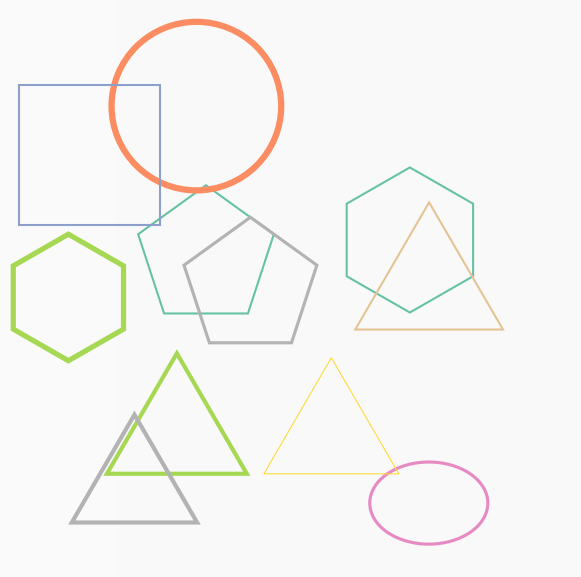[{"shape": "pentagon", "thickness": 1, "radius": 0.61, "center": [0.354, 0.556]}, {"shape": "hexagon", "thickness": 1, "radius": 0.63, "center": [0.705, 0.584]}, {"shape": "circle", "thickness": 3, "radius": 0.73, "center": [0.338, 0.815]}, {"shape": "square", "thickness": 1, "radius": 0.61, "center": [0.154, 0.73]}, {"shape": "oval", "thickness": 1.5, "radius": 0.51, "center": [0.738, 0.128]}, {"shape": "triangle", "thickness": 2, "radius": 0.69, "center": [0.304, 0.248]}, {"shape": "hexagon", "thickness": 2.5, "radius": 0.55, "center": [0.118, 0.484]}, {"shape": "triangle", "thickness": 0.5, "radius": 0.67, "center": [0.57, 0.246]}, {"shape": "triangle", "thickness": 1, "radius": 0.73, "center": [0.738, 0.502]}, {"shape": "triangle", "thickness": 2, "radius": 0.62, "center": [0.231, 0.157]}, {"shape": "pentagon", "thickness": 1.5, "radius": 0.6, "center": [0.431, 0.503]}]